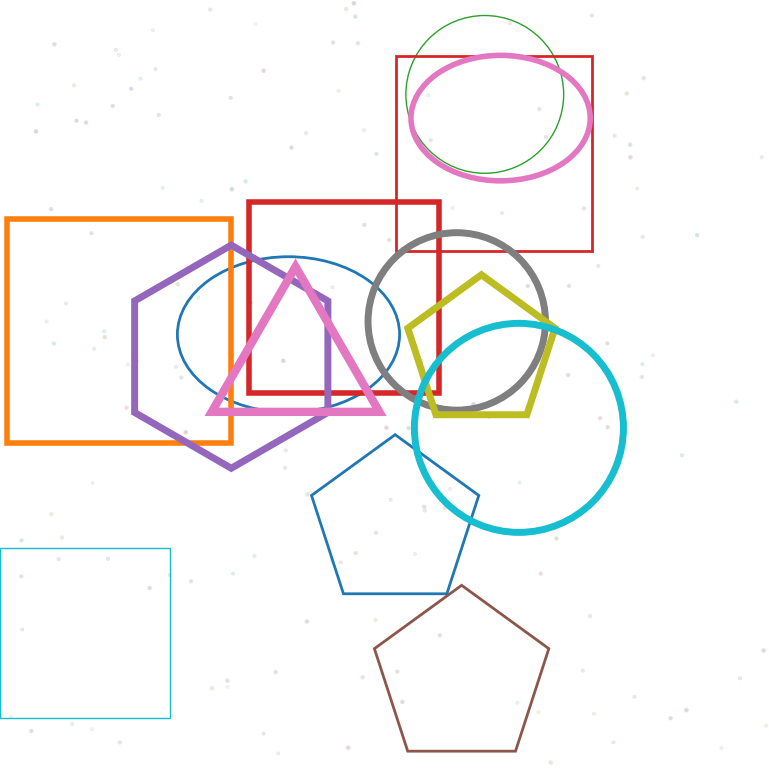[{"shape": "pentagon", "thickness": 1, "radius": 0.57, "center": [0.513, 0.321]}, {"shape": "oval", "thickness": 1, "radius": 0.72, "center": [0.375, 0.566]}, {"shape": "square", "thickness": 2, "radius": 0.73, "center": [0.155, 0.57]}, {"shape": "circle", "thickness": 0.5, "radius": 0.51, "center": [0.63, 0.877]}, {"shape": "square", "thickness": 2, "radius": 0.62, "center": [0.447, 0.614]}, {"shape": "square", "thickness": 1, "radius": 0.63, "center": [0.641, 0.801]}, {"shape": "hexagon", "thickness": 2.5, "radius": 0.72, "center": [0.3, 0.537]}, {"shape": "pentagon", "thickness": 1, "radius": 0.6, "center": [0.6, 0.121]}, {"shape": "oval", "thickness": 2, "radius": 0.58, "center": [0.65, 0.847]}, {"shape": "triangle", "thickness": 3, "radius": 0.63, "center": [0.384, 0.528]}, {"shape": "circle", "thickness": 2.5, "radius": 0.58, "center": [0.593, 0.583]}, {"shape": "pentagon", "thickness": 2.5, "radius": 0.5, "center": [0.625, 0.543]}, {"shape": "square", "thickness": 0.5, "radius": 0.55, "center": [0.11, 0.178]}, {"shape": "circle", "thickness": 2.5, "radius": 0.68, "center": [0.674, 0.444]}]